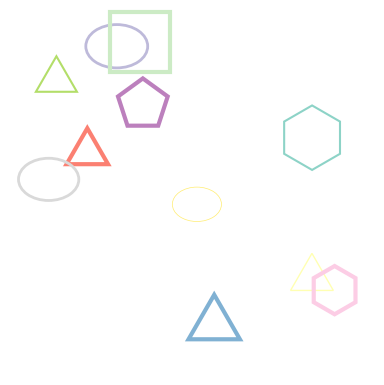[{"shape": "hexagon", "thickness": 1.5, "radius": 0.42, "center": [0.811, 0.642]}, {"shape": "triangle", "thickness": 1, "radius": 0.32, "center": [0.81, 0.278]}, {"shape": "oval", "thickness": 2, "radius": 0.4, "center": [0.303, 0.88]}, {"shape": "triangle", "thickness": 3, "radius": 0.31, "center": [0.227, 0.605]}, {"shape": "triangle", "thickness": 3, "radius": 0.39, "center": [0.556, 0.157]}, {"shape": "triangle", "thickness": 1.5, "radius": 0.31, "center": [0.147, 0.792]}, {"shape": "hexagon", "thickness": 3, "radius": 0.31, "center": [0.869, 0.246]}, {"shape": "oval", "thickness": 2, "radius": 0.39, "center": [0.126, 0.534]}, {"shape": "pentagon", "thickness": 3, "radius": 0.34, "center": [0.371, 0.728]}, {"shape": "square", "thickness": 3, "radius": 0.39, "center": [0.363, 0.891]}, {"shape": "oval", "thickness": 0.5, "radius": 0.32, "center": [0.511, 0.469]}]